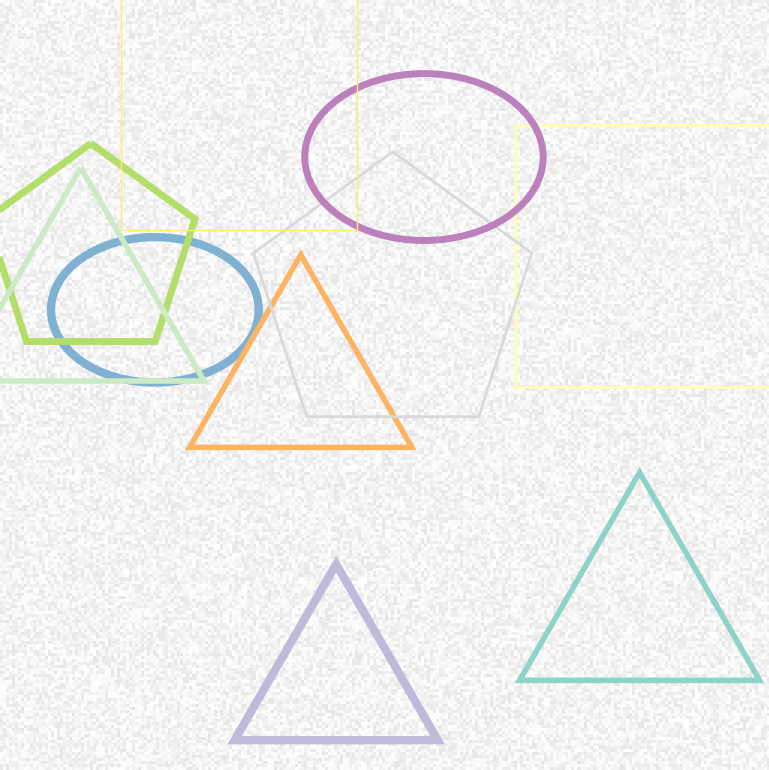[{"shape": "triangle", "thickness": 2, "radius": 0.9, "center": [0.831, 0.206]}, {"shape": "square", "thickness": 1, "radius": 0.85, "center": [0.839, 0.667]}, {"shape": "triangle", "thickness": 3, "radius": 0.76, "center": [0.437, 0.115]}, {"shape": "oval", "thickness": 3, "radius": 0.67, "center": [0.201, 0.598]}, {"shape": "triangle", "thickness": 2, "radius": 0.83, "center": [0.391, 0.502]}, {"shape": "pentagon", "thickness": 2.5, "radius": 0.71, "center": [0.118, 0.672]}, {"shape": "pentagon", "thickness": 1, "radius": 0.95, "center": [0.51, 0.613]}, {"shape": "oval", "thickness": 2.5, "radius": 0.77, "center": [0.551, 0.796]}, {"shape": "triangle", "thickness": 2, "radius": 0.92, "center": [0.105, 0.597]}, {"shape": "square", "thickness": 0.5, "radius": 0.77, "center": [0.311, 0.854]}]